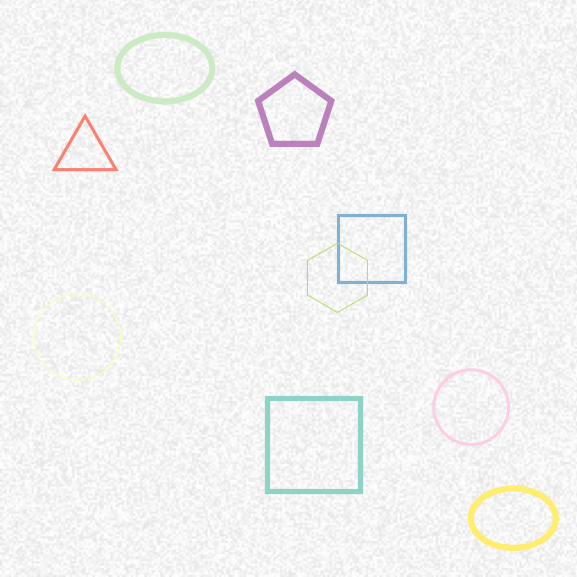[{"shape": "square", "thickness": 2.5, "radius": 0.4, "center": [0.543, 0.23]}, {"shape": "circle", "thickness": 0.5, "radius": 0.37, "center": [0.134, 0.416]}, {"shape": "triangle", "thickness": 1.5, "radius": 0.31, "center": [0.147, 0.736]}, {"shape": "square", "thickness": 1.5, "radius": 0.29, "center": [0.643, 0.569]}, {"shape": "hexagon", "thickness": 0.5, "radius": 0.3, "center": [0.584, 0.518]}, {"shape": "circle", "thickness": 1.5, "radius": 0.32, "center": [0.816, 0.294]}, {"shape": "pentagon", "thickness": 3, "radius": 0.33, "center": [0.51, 0.804]}, {"shape": "oval", "thickness": 3, "radius": 0.41, "center": [0.285, 0.881]}, {"shape": "oval", "thickness": 3, "radius": 0.37, "center": [0.889, 0.102]}]